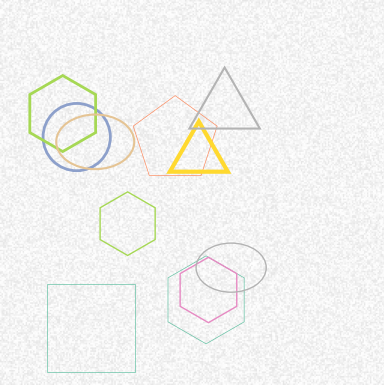[{"shape": "hexagon", "thickness": 0.5, "radius": 0.57, "center": [0.535, 0.221]}, {"shape": "square", "thickness": 0.5, "radius": 0.57, "center": [0.236, 0.149]}, {"shape": "pentagon", "thickness": 0.5, "radius": 0.57, "center": [0.455, 0.637]}, {"shape": "circle", "thickness": 2, "radius": 0.44, "center": [0.199, 0.644]}, {"shape": "hexagon", "thickness": 1, "radius": 0.42, "center": [0.541, 0.247]}, {"shape": "hexagon", "thickness": 1, "radius": 0.41, "center": [0.332, 0.419]}, {"shape": "hexagon", "thickness": 2, "radius": 0.49, "center": [0.163, 0.705]}, {"shape": "triangle", "thickness": 3, "radius": 0.43, "center": [0.516, 0.598]}, {"shape": "oval", "thickness": 1.5, "radius": 0.51, "center": [0.247, 0.632]}, {"shape": "oval", "thickness": 1, "radius": 0.46, "center": [0.6, 0.305]}, {"shape": "triangle", "thickness": 1.5, "radius": 0.53, "center": [0.583, 0.719]}]